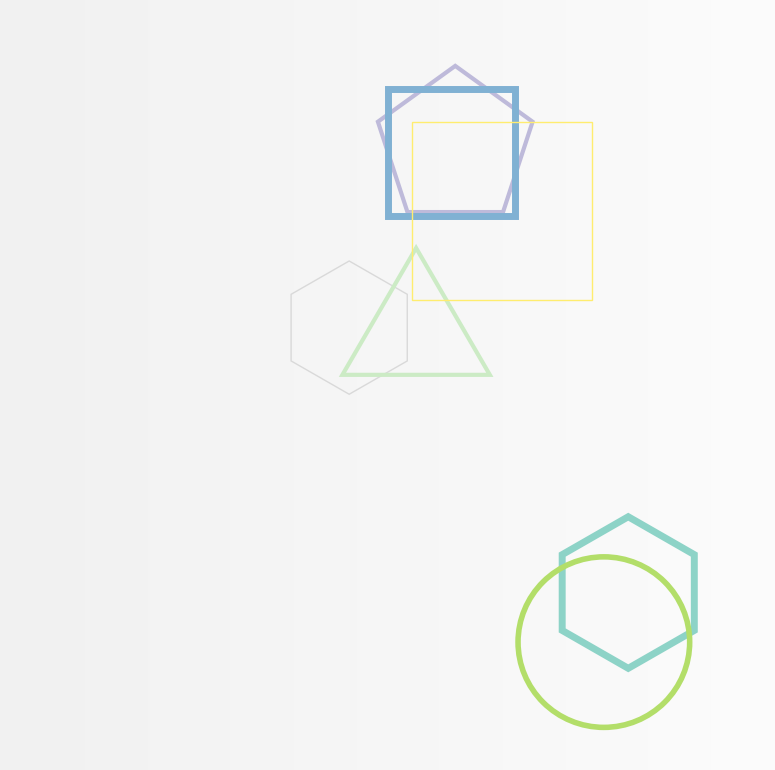[{"shape": "hexagon", "thickness": 2.5, "radius": 0.49, "center": [0.811, 0.23]}, {"shape": "pentagon", "thickness": 1.5, "radius": 0.52, "center": [0.587, 0.809]}, {"shape": "square", "thickness": 2.5, "radius": 0.41, "center": [0.582, 0.802]}, {"shape": "circle", "thickness": 2, "radius": 0.55, "center": [0.779, 0.166]}, {"shape": "hexagon", "thickness": 0.5, "radius": 0.43, "center": [0.451, 0.575]}, {"shape": "triangle", "thickness": 1.5, "radius": 0.55, "center": [0.537, 0.568]}, {"shape": "square", "thickness": 0.5, "radius": 0.58, "center": [0.648, 0.726]}]